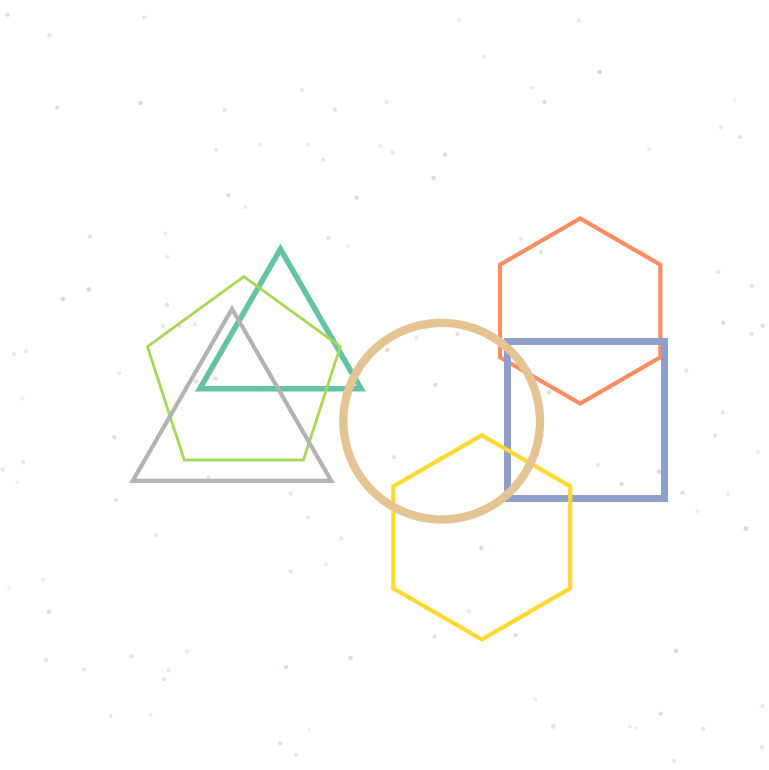[{"shape": "triangle", "thickness": 2, "radius": 0.6, "center": [0.364, 0.556]}, {"shape": "hexagon", "thickness": 1.5, "radius": 0.6, "center": [0.753, 0.596]}, {"shape": "square", "thickness": 2.5, "radius": 0.51, "center": [0.761, 0.455]}, {"shape": "pentagon", "thickness": 1, "radius": 0.66, "center": [0.317, 0.509]}, {"shape": "hexagon", "thickness": 1.5, "radius": 0.66, "center": [0.626, 0.302]}, {"shape": "circle", "thickness": 3, "radius": 0.64, "center": [0.574, 0.453]}, {"shape": "triangle", "thickness": 1.5, "radius": 0.74, "center": [0.301, 0.45]}]